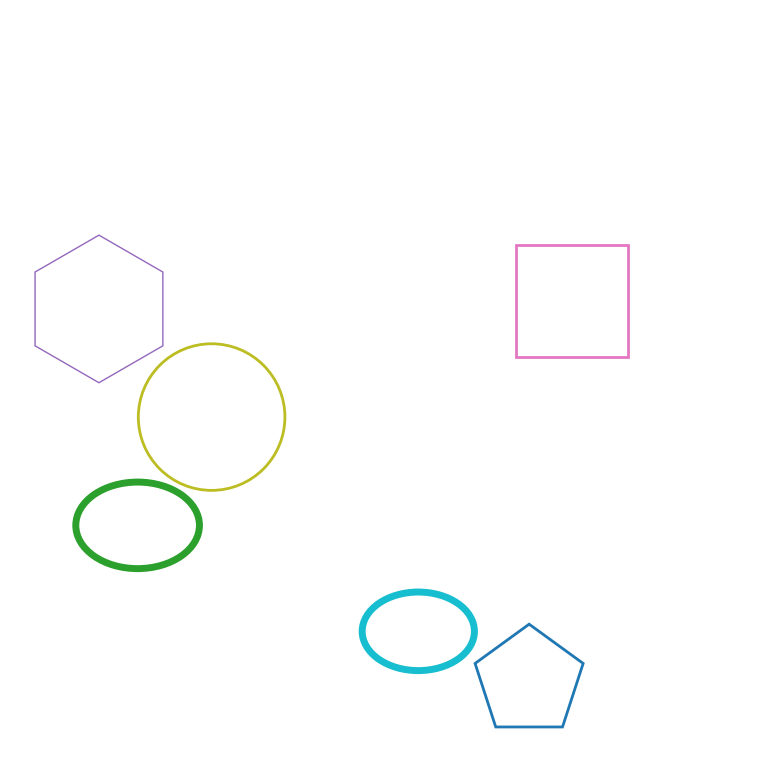[{"shape": "pentagon", "thickness": 1, "radius": 0.37, "center": [0.687, 0.116]}, {"shape": "oval", "thickness": 2.5, "radius": 0.4, "center": [0.179, 0.318]}, {"shape": "hexagon", "thickness": 0.5, "radius": 0.48, "center": [0.129, 0.599]}, {"shape": "square", "thickness": 1, "radius": 0.36, "center": [0.742, 0.61]}, {"shape": "circle", "thickness": 1, "radius": 0.48, "center": [0.275, 0.458]}, {"shape": "oval", "thickness": 2.5, "radius": 0.36, "center": [0.543, 0.18]}]